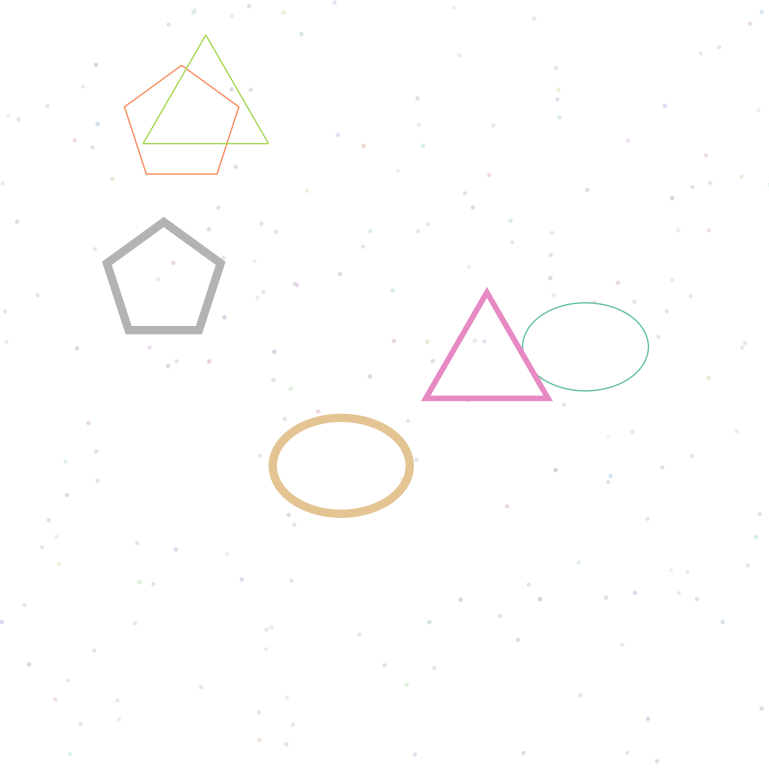[{"shape": "oval", "thickness": 0.5, "radius": 0.41, "center": [0.76, 0.55]}, {"shape": "pentagon", "thickness": 0.5, "radius": 0.39, "center": [0.236, 0.837]}, {"shape": "triangle", "thickness": 2, "radius": 0.46, "center": [0.632, 0.528]}, {"shape": "triangle", "thickness": 0.5, "radius": 0.47, "center": [0.267, 0.861]}, {"shape": "oval", "thickness": 3, "radius": 0.44, "center": [0.443, 0.395]}, {"shape": "pentagon", "thickness": 3, "radius": 0.39, "center": [0.213, 0.634]}]